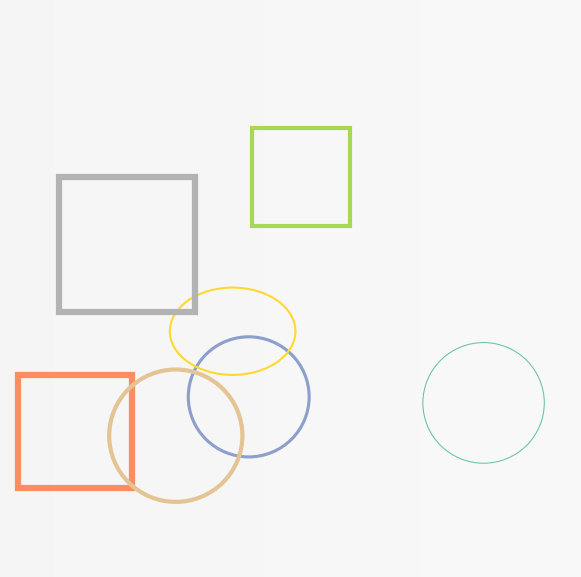[{"shape": "circle", "thickness": 0.5, "radius": 0.52, "center": [0.832, 0.301]}, {"shape": "square", "thickness": 3, "radius": 0.49, "center": [0.129, 0.251]}, {"shape": "circle", "thickness": 1.5, "radius": 0.52, "center": [0.428, 0.312]}, {"shape": "square", "thickness": 2, "radius": 0.42, "center": [0.518, 0.693]}, {"shape": "oval", "thickness": 1, "radius": 0.54, "center": [0.4, 0.426]}, {"shape": "circle", "thickness": 2, "radius": 0.57, "center": [0.302, 0.245]}, {"shape": "square", "thickness": 3, "radius": 0.58, "center": [0.218, 0.576]}]